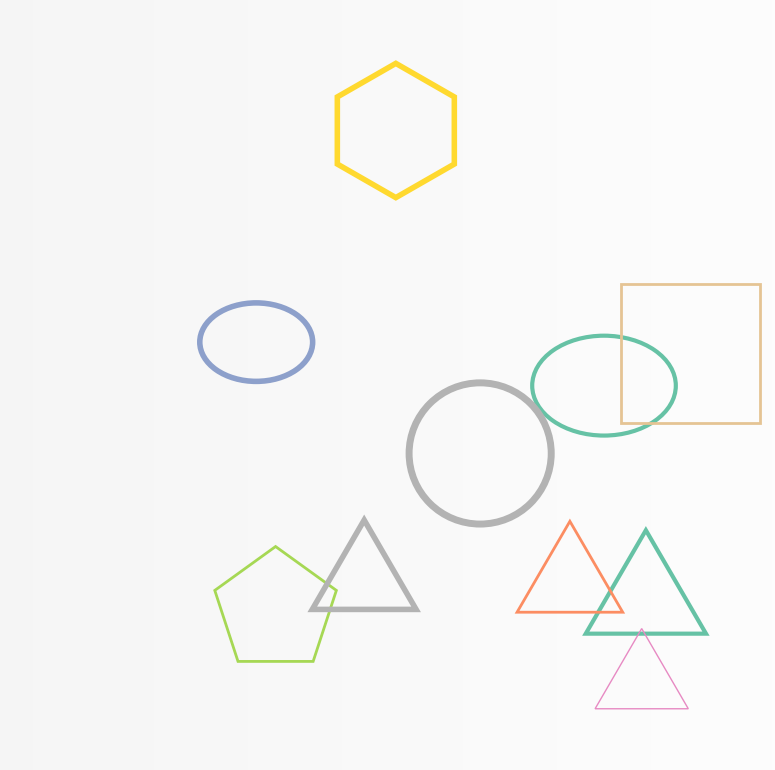[{"shape": "triangle", "thickness": 1.5, "radius": 0.45, "center": [0.833, 0.222]}, {"shape": "oval", "thickness": 1.5, "radius": 0.46, "center": [0.779, 0.499]}, {"shape": "triangle", "thickness": 1, "radius": 0.39, "center": [0.735, 0.244]}, {"shape": "oval", "thickness": 2, "radius": 0.36, "center": [0.331, 0.556]}, {"shape": "triangle", "thickness": 0.5, "radius": 0.35, "center": [0.828, 0.114]}, {"shape": "pentagon", "thickness": 1, "radius": 0.41, "center": [0.356, 0.208]}, {"shape": "hexagon", "thickness": 2, "radius": 0.44, "center": [0.511, 0.831]}, {"shape": "square", "thickness": 1, "radius": 0.45, "center": [0.891, 0.541]}, {"shape": "circle", "thickness": 2.5, "radius": 0.46, "center": [0.62, 0.411]}, {"shape": "triangle", "thickness": 2, "radius": 0.39, "center": [0.47, 0.247]}]